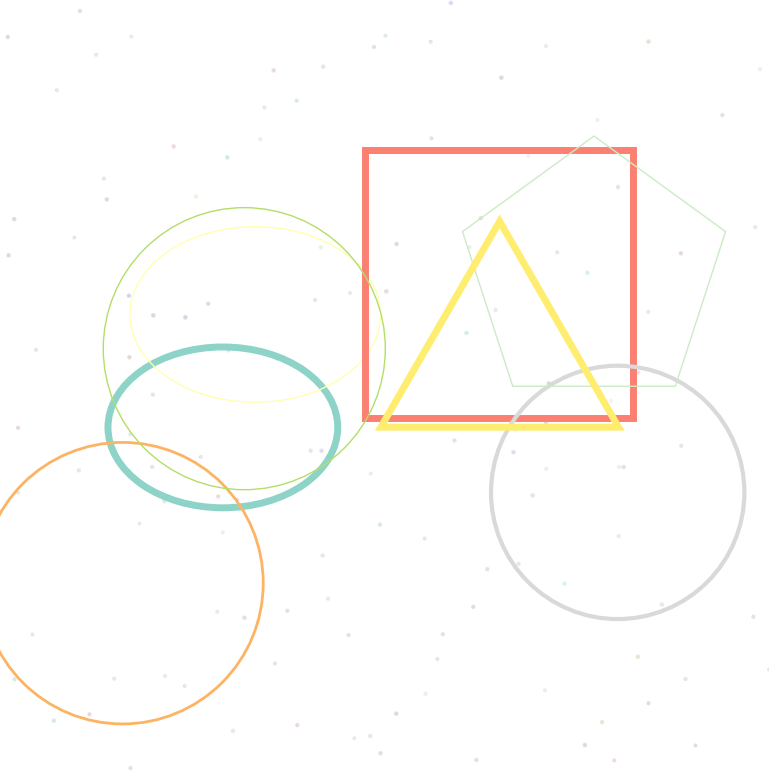[{"shape": "oval", "thickness": 2.5, "radius": 0.75, "center": [0.289, 0.445]}, {"shape": "oval", "thickness": 0.5, "radius": 0.81, "center": [0.331, 0.592]}, {"shape": "square", "thickness": 2.5, "radius": 0.87, "center": [0.649, 0.631]}, {"shape": "circle", "thickness": 1, "radius": 0.91, "center": [0.159, 0.243]}, {"shape": "circle", "thickness": 0.5, "radius": 0.92, "center": [0.317, 0.547]}, {"shape": "circle", "thickness": 1.5, "radius": 0.82, "center": [0.802, 0.361]}, {"shape": "pentagon", "thickness": 0.5, "radius": 0.9, "center": [0.771, 0.644]}, {"shape": "triangle", "thickness": 2.5, "radius": 0.89, "center": [0.649, 0.534]}]